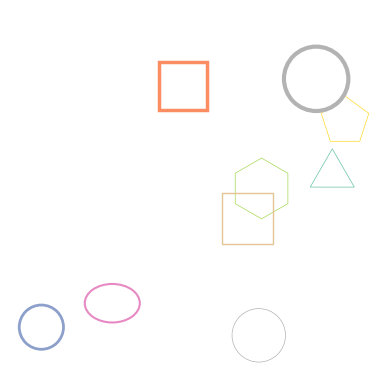[{"shape": "triangle", "thickness": 0.5, "radius": 0.33, "center": [0.863, 0.547]}, {"shape": "square", "thickness": 2.5, "radius": 0.31, "center": [0.476, 0.776]}, {"shape": "circle", "thickness": 2, "radius": 0.29, "center": [0.107, 0.15]}, {"shape": "oval", "thickness": 1.5, "radius": 0.36, "center": [0.292, 0.212]}, {"shape": "hexagon", "thickness": 0.5, "radius": 0.39, "center": [0.679, 0.51]}, {"shape": "pentagon", "thickness": 0.5, "radius": 0.32, "center": [0.896, 0.686]}, {"shape": "square", "thickness": 1, "radius": 0.33, "center": [0.643, 0.432]}, {"shape": "circle", "thickness": 3, "radius": 0.42, "center": [0.821, 0.795]}, {"shape": "circle", "thickness": 0.5, "radius": 0.35, "center": [0.672, 0.129]}]